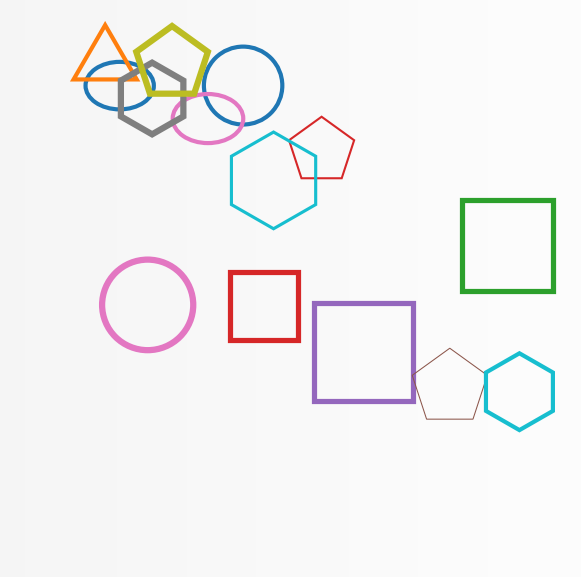[{"shape": "circle", "thickness": 2, "radius": 0.34, "center": [0.418, 0.851]}, {"shape": "oval", "thickness": 2, "radius": 0.29, "center": [0.206, 0.851]}, {"shape": "triangle", "thickness": 2, "radius": 0.31, "center": [0.181, 0.893]}, {"shape": "square", "thickness": 2.5, "radius": 0.39, "center": [0.874, 0.574]}, {"shape": "square", "thickness": 2.5, "radius": 0.29, "center": [0.453, 0.469]}, {"shape": "pentagon", "thickness": 1, "radius": 0.29, "center": [0.553, 0.738]}, {"shape": "square", "thickness": 2.5, "radius": 0.42, "center": [0.625, 0.39]}, {"shape": "pentagon", "thickness": 0.5, "radius": 0.34, "center": [0.774, 0.328]}, {"shape": "oval", "thickness": 2, "radius": 0.3, "center": [0.358, 0.794]}, {"shape": "circle", "thickness": 3, "radius": 0.39, "center": [0.254, 0.471]}, {"shape": "hexagon", "thickness": 3, "radius": 0.31, "center": [0.262, 0.829]}, {"shape": "pentagon", "thickness": 3, "radius": 0.32, "center": [0.296, 0.889]}, {"shape": "hexagon", "thickness": 2, "radius": 0.33, "center": [0.894, 0.321]}, {"shape": "hexagon", "thickness": 1.5, "radius": 0.42, "center": [0.471, 0.687]}]